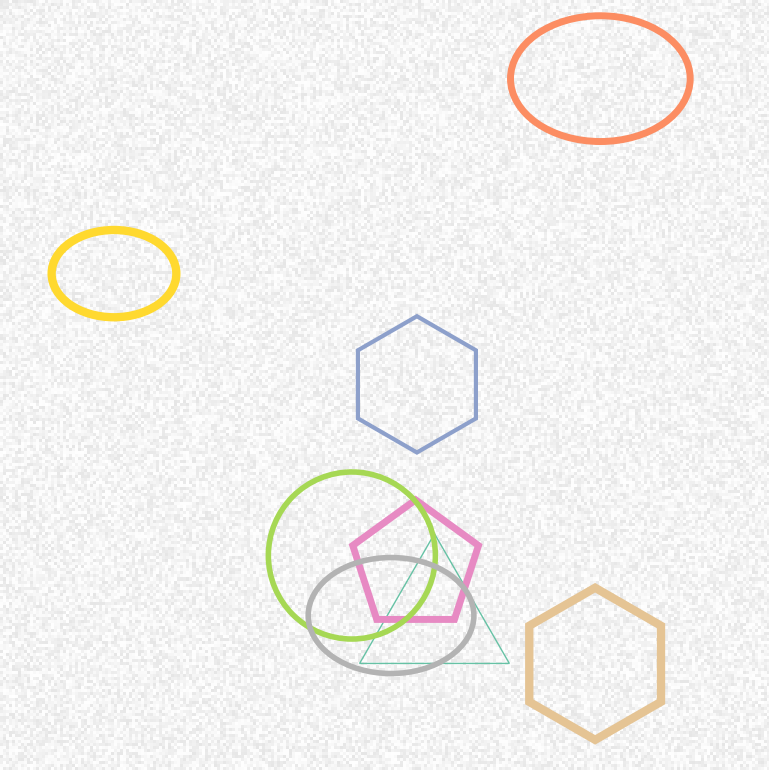[{"shape": "triangle", "thickness": 0.5, "radius": 0.56, "center": [0.564, 0.195]}, {"shape": "oval", "thickness": 2.5, "radius": 0.58, "center": [0.78, 0.898]}, {"shape": "hexagon", "thickness": 1.5, "radius": 0.44, "center": [0.541, 0.501]}, {"shape": "pentagon", "thickness": 2.5, "radius": 0.43, "center": [0.54, 0.265]}, {"shape": "circle", "thickness": 2, "radius": 0.54, "center": [0.457, 0.279]}, {"shape": "oval", "thickness": 3, "radius": 0.4, "center": [0.148, 0.645]}, {"shape": "hexagon", "thickness": 3, "radius": 0.49, "center": [0.773, 0.138]}, {"shape": "oval", "thickness": 2, "radius": 0.54, "center": [0.508, 0.201]}]